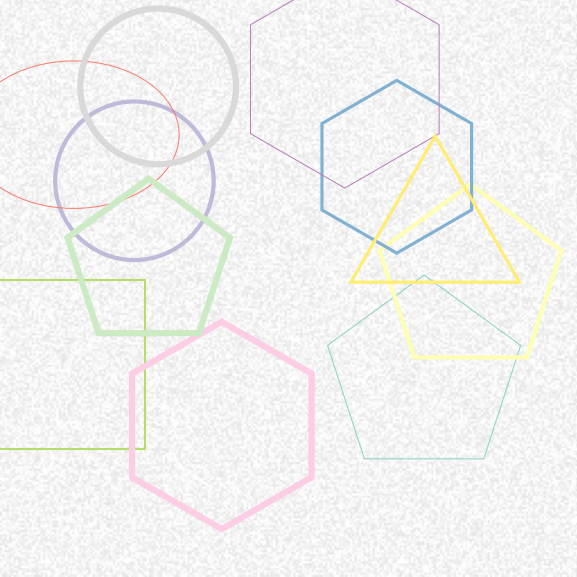[{"shape": "pentagon", "thickness": 0.5, "radius": 0.88, "center": [0.734, 0.347]}, {"shape": "pentagon", "thickness": 2, "radius": 0.83, "center": [0.815, 0.514]}, {"shape": "circle", "thickness": 2, "radius": 0.69, "center": [0.233, 0.686]}, {"shape": "oval", "thickness": 0.5, "radius": 0.91, "center": [0.128, 0.766]}, {"shape": "hexagon", "thickness": 1.5, "radius": 0.75, "center": [0.687, 0.71]}, {"shape": "square", "thickness": 1, "radius": 0.73, "center": [0.104, 0.368]}, {"shape": "hexagon", "thickness": 3, "radius": 0.9, "center": [0.384, 0.262]}, {"shape": "circle", "thickness": 3, "radius": 0.67, "center": [0.274, 0.85]}, {"shape": "hexagon", "thickness": 0.5, "radius": 0.94, "center": [0.597, 0.862]}, {"shape": "pentagon", "thickness": 3, "radius": 0.74, "center": [0.258, 0.542]}, {"shape": "triangle", "thickness": 1.5, "radius": 0.84, "center": [0.754, 0.595]}]